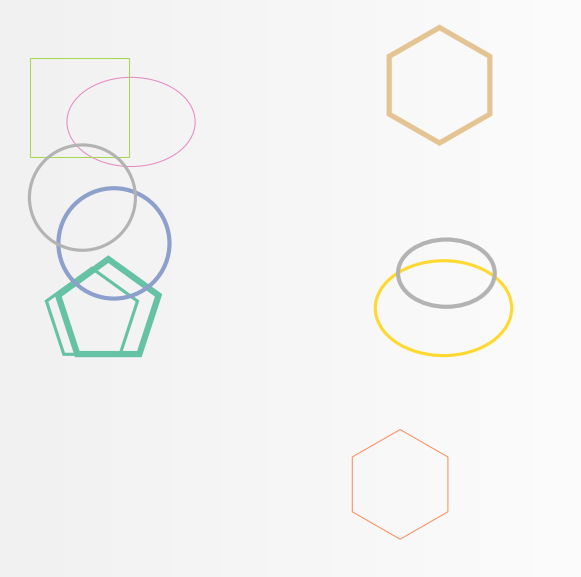[{"shape": "pentagon", "thickness": 3, "radius": 0.45, "center": [0.186, 0.46]}, {"shape": "pentagon", "thickness": 1.5, "radius": 0.41, "center": [0.158, 0.452]}, {"shape": "hexagon", "thickness": 0.5, "radius": 0.47, "center": [0.688, 0.16]}, {"shape": "circle", "thickness": 2, "radius": 0.48, "center": [0.196, 0.578]}, {"shape": "oval", "thickness": 0.5, "radius": 0.55, "center": [0.225, 0.788]}, {"shape": "square", "thickness": 0.5, "radius": 0.43, "center": [0.137, 0.814]}, {"shape": "oval", "thickness": 1.5, "radius": 0.59, "center": [0.763, 0.466]}, {"shape": "hexagon", "thickness": 2.5, "radius": 0.5, "center": [0.756, 0.852]}, {"shape": "oval", "thickness": 2, "radius": 0.42, "center": [0.768, 0.526]}, {"shape": "circle", "thickness": 1.5, "radius": 0.46, "center": [0.142, 0.657]}]